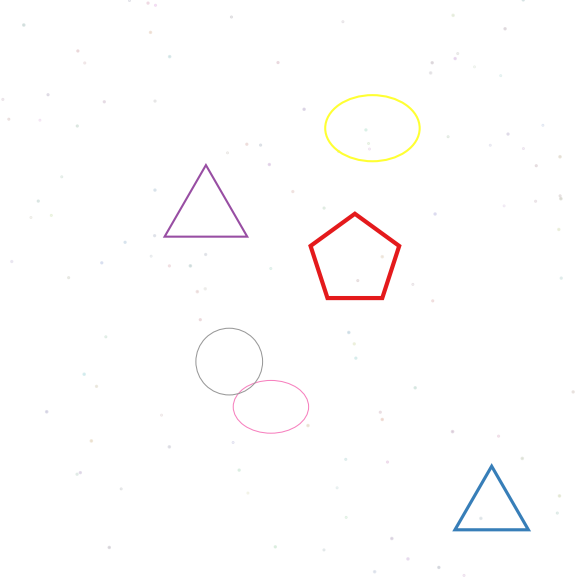[{"shape": "pentagon", "thickness": 2, "radius": 0.4, "center": [0.615, 0.548]}, {"shape": "triangle", "thickness": 1.5, "radius": 0.37, "center": [0.851, 0.118]}, {"shape": "triangle", "thickness": 1, "radius": 0.41, "center": [0.357, 0.631]}, {"shape": "oval", "thickness": 1, "radius": 0.41, "center": [0.645, 0.777]}, {"shape": "oval", "thickness": 0.5, "radius": 0.33, "center": [0.469, 0.295]}, {"shape": "circle", "thickness": 0.5, "radius": 0.29, "center": [0.397, 0.373]}]